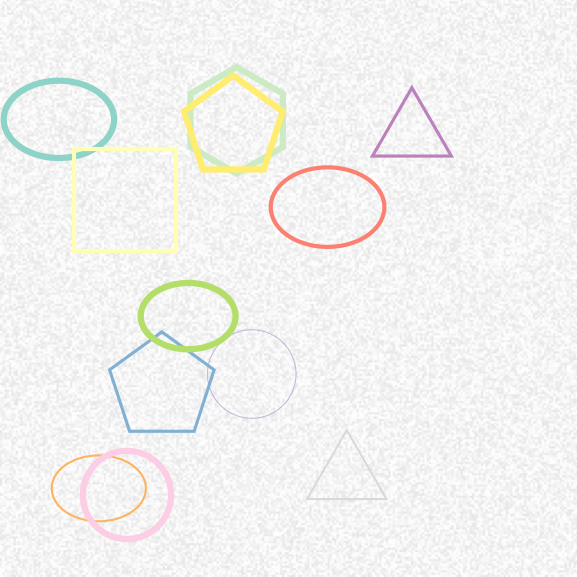[{"shape": "oval", "thickness": 3, "radius": 0.48, "center": [0.102, 0.792]}, {"shape": "square", "thickness": 2, "radius": 0.44, "center": [0.216, 0.652]}, {"shape": "circle", "thickness": 0.5, "radius": 0.38, "center": [0.436, 0.351]}, {"shape": "oval", "thickness": 2, "radius": 0.49, "center": [0.567, 0.64]}, {"shape": "pentagon", "thickness": 1.5, "radius": 0.48, "center": [0.28, 0.329]}, {"shape": "oval", "thickness": 1, "radius": 0.41, "center": [0.171, 0.154]}, {"shape": "oval", "thickness": 3, "radius": 0.41, "center": [0.326, 0.452]}, {"shape": "circle", "thickness": 3, "radius": 0.38, "center": [0.22, 0.142]}, {"shape": "triangle", "thickness": 1, "radius": 0.4, "center": [0.601, 0.175]}, {"shape": "triangle", "thickness": 1.5, "radius": 0.39, "center": [0.713, 0.768]}, {"shape": "hexagon", "thickness": 3, "radius": 0.46, "center": [0.41, 0.791]}, {"shape": "pentagon", "thickness": 3, "radius": 0.45, "center": [0.404, 0.778]}]